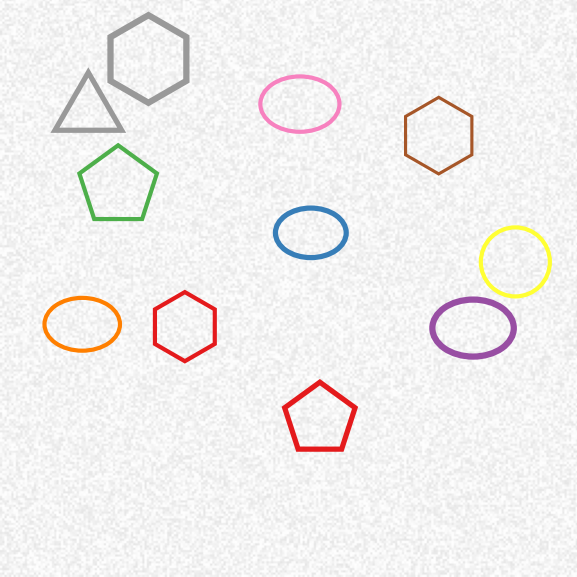[{"shape": "pentagon", "thickness": 2.5, "radius": 0.32, "center": [0.554, 0.273]}, {"shape": "hexagon", "thickness": 2, "radius": 0.3, "center": [0.32, 0.434]}, {"shape": "oval", "thickness": 2.5, "radius": 0.31, "center": [0.538, 0.596]}, {"shape": "pentagon", "thickness": 2, "radius": 0.35, "center": [0.205, 0.677]}, {"shape": "oval", "thickness": 3, "radius": 0.35, "center": [0.819, 0.431]}, {"shape": "oval", "thickness": 2, "radius": 0.33, "center": [0.142, 0.438]}, {"shape": "circle", "thickness": 2, "radius": 0.3, "center": [0.892, 0.546]}, {"shape": "hexagon", "thickness": 1.5, "radius": 0.33, "center": [0.76, 0.764]}, {"shape": "oval", "thickness": 2, "radius": 0.34, "center": [0.519, 0.819]}, {"shape": "hexagon", "thickness": 3, "radius": 0.38, "center": [0.257, 0.897]}, {"shape": "triangle", "thickness": 2.5, "radius": 0.33, "center": [0.153, 0.807]}]